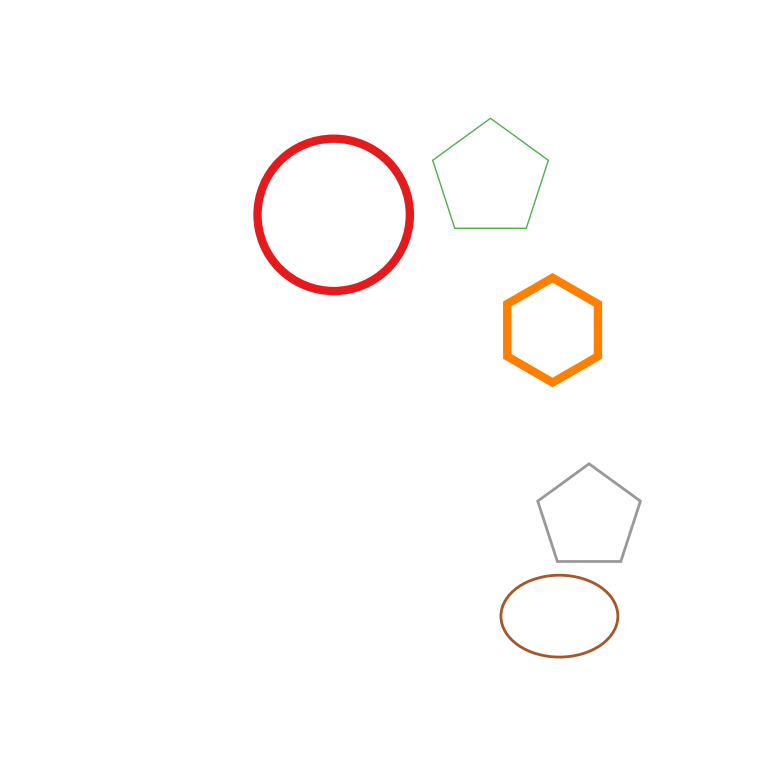[{"shape": "circle", "thickness": 3, "radius": 0.49, "center": [0.433, 0.721]}, {"shape": "pentagon", "thickness": 0.5, "radius": 0.39, "center": [0.637, 0.767]}, {"shape": "hexagon", "thickness": 3, "radius": 0.34, "center": [0.718, 0.571]}, {"shape": "oval", "thickness": 1, "radius": 0.38, "center": [0.726, 0.2]}, {"shape": "pentagon", "thickness": 1, "radius": 0.35, "center": [0.765, 0.328]}]